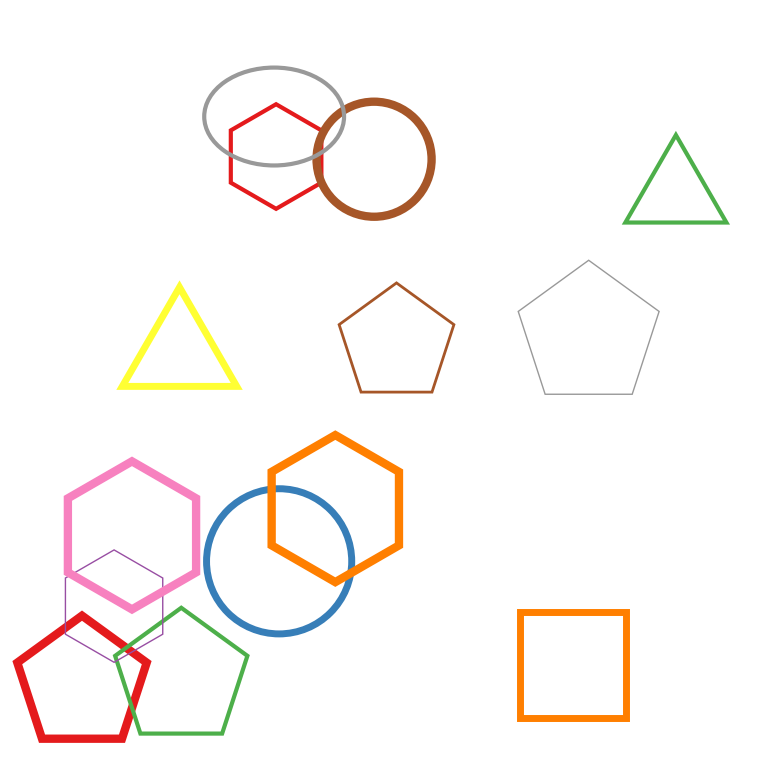[{"shape": "pentagon", "thickness": 3, "radius": 0.44, "center": [0.107, 0.112]}, {"shape": "hexagon", "thickness": 1.5, "radius": 0.34, "center": [0.359, 0.797]}, {"shape": "circle", "thickness": 2.5, "radius": 0.47, "center": [0.363, 0.271]}, {"shape": "pentagon", "thickness": 1.5, "radius": 0.45, "center": [0.235, 0.12]}, {"shape": "triangle", "thickness": 1.5, "radius": 0.38, "center": [0.878, 0.749]}, {"shape": "hexagon", "thickness": 0.5, "radius": 0.36, "center": [0.148, 0.213]}, {"shape": "hexagon", "thickness": 3, "radius": 0.48, "center": [0.435, 0.339]}, {"shape": "square", "thickness": 2.5, "radius": 0.34, "center": [0.744, 0.137]}, {"shape": "triangle", "thickness": 2.5, "radius": 0.43, "center": [0.233, 0.541]}, {"shape": "circle", "thickness": 3, "radius": 0.37, "center": [0.486, 0.793]}, {"shape": "pentagon", "thickness": 1, "radius": 0.39, "center": [0.515, 0.554]}, {"shape": "hexagon", "thickness": 3, "radius": 0.48, "center": [0.171, 0.305]}, {"shape": "oval", "thickness": 1.5, "radius": 0.45, "center": [0.356, 0.849]}, {"shape": "pentagon", "thickness": 0.5, "radius": 0.48, "center": [0.765, 0.566]}]